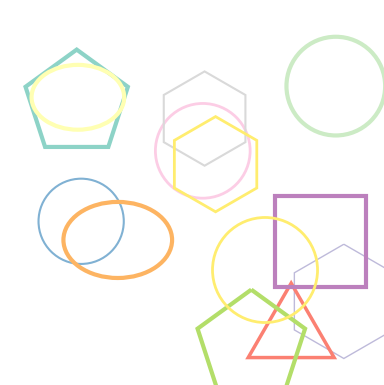[{"shape": "pentagon", "thickness": 3, "radius": 0.7, "center": [0.199, 0.731]}, {"shape": "oval", "thickness": 3, "radius": 0.6, "center": [0.202, 0.747]}, {"shape": "hexagon", "thickness": 1, "radius": 0.74, "center": [0.893, 0.217]}, {"shape": "triangle", "thickness": 2.5, "radius": 0.64, "center": [0.756, 0.136]}, {"shape": "circle", "thickness": 1.5, "radius": 0.55, "center": [0.211, 0.425]}, {"shape": "oval", "thickness": 3, "radius": 0.71, "center": [0.306, 0.377]}, {"shape": "pentagon", "thickness": 3, "radius": 0.73, "center": [0.653, 0.101]}, {"shape": "circle", "thickness": 2, "radius": 0.62, "center": [0.527, 0.608]}, {"shape": "hexagon", "thickness": 1.5, "radius": 0.61, "center": [0.531, 0.692]}, {"shape": "square", "thickness": 3, "radius": 0.6, "center": [0.832, 0.373]}, {"shape": "circle", "thickness": 3, "radius": 0.64, "center": [0.872, 0.776]}, {"shape": "hexagon", "thickness": 2, "radius": 0.62, "center": [0.56, 0.574]}, {"shape": "circle", "thickness": 2, "radius": 0.68, "center": [0.688, 0.299]}]